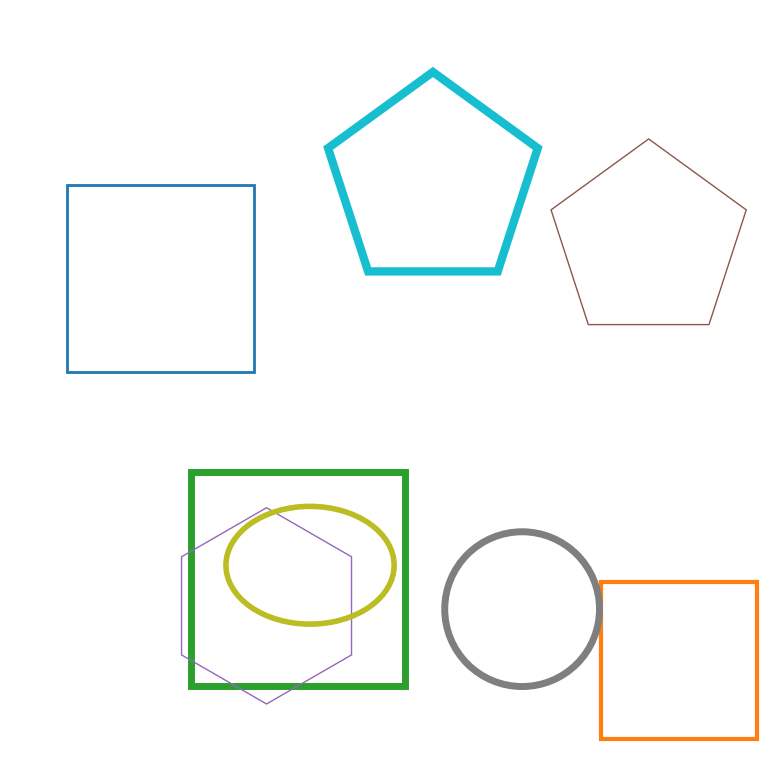[{"shape": "square", "thickness": 1, "radius": 0.61, "center": [0.209, 0.638]}, {"shape": "square", "thickness": 1.5, "radius": 0.51, "center": [0.882, 0.142]}, {"shape": "square", "thickness": 2.5, "radius": 0.69, "center": [0.387, 0.248]}, {"shape": "hexagon", "thickness": 0.5, "radius": 0.64, "center": [0.346, 0.213]}, {"shape": "pentagon", "thickness": 0.5, "radius": 0.67, "center": [0.842, 0.686]}, {"shape": "circle", "thickness": 2.5, "radius": 0.5, "center": [0.678, 0.209]}, {"shape": "oval", "thickness": 2, "radius": 0.55, "center": [0.403, 0.266]}, {"shape": "pentagon", "thickness": 3, "radius": 0.72, "center": [0.562, 0.763]}]